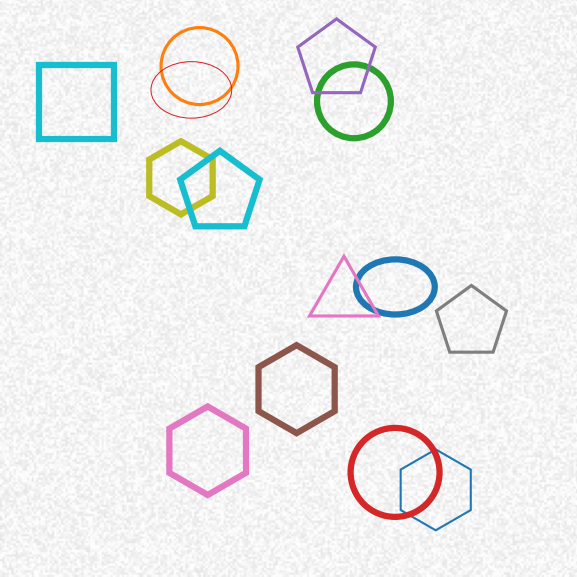[{"shape": "hexagon", "thickness": 1, "radius": 0.35, "center": [0.754, 0.151]}, {"shape": "oval", "thickness": 3, "radius": 0.34, "center": [0.685, 0.502]}, {"shape": "circle", "thickness": 1.5, "radius": 0.33, "center": [0.346, 0.885]}, {"shape": "circle", "thickness": 3, "radius": 0.32, "center": [0.613, 0.824]}, {"shape": "circle", "thickness": 3, "radius": 0.39, "center": [0.684, 0.181]}, {"shape": "oval", "thickness": 0.5, "radius": 0.35, "center": [0.331, 0.843]}, {"shape": "pentagon", "thickness": 1.5, "radius": 0.35, "center": [0.583, 0.896]}, {"shape": "hexagon", "thickness": 3, "radius": 0.38, "center": [0.514, 0.325]}, {"shape": "hexagon", "thickness": 3, "radius": 0.38, "center": [0.36, 0.219]}, {"shape": "triangle", "thickness": 1.5, "radius": 0.34, "center": [0.596, 0.486]}, {"shape": "pentagon", "thickness": 1.5, "radius": 0.32, "center": [0.816, 0.441]}, {"shape": "hexagon", "thickness": 3, "radius": 0.32, "center": [0.313, 0.691]}, {"shape": "pentagon", "thickness": 3, "radius": 0.36, "center": [0.381, 0.666]}, {"shape": "square", "thickness": 3, "radius": 0.32, "center": [0.133, 0.823]}]